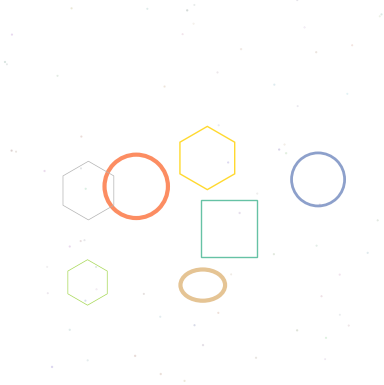[{"shape": "square", "thickness": 1, "radius": 0.36, "center": [0.595, 0.407]}, {"shape": "circle", "thickness": 3, "radius": 0.41, "center": [0.354, 0.516]}, {"shape": "circle", "thickness": 2, "radius": 0.34, "center": [0.826, 0.534]}, {"shape": "hexagon", "thickness": 0.5, "radius": 0.3, "center": [0.227, 0.266]}, {"shape": "hexagon", "thickness": 1, "radius": 0.41, "center": [0.538, 0.59]}, {"shape": "oval", "thickness": 3, "radius": 0.29, "center": [0.527, 0.259]}, {"shape": "hexagon", "thickness": 0.5, "radius": 0.38, "center": [0.23, 0.505]}]